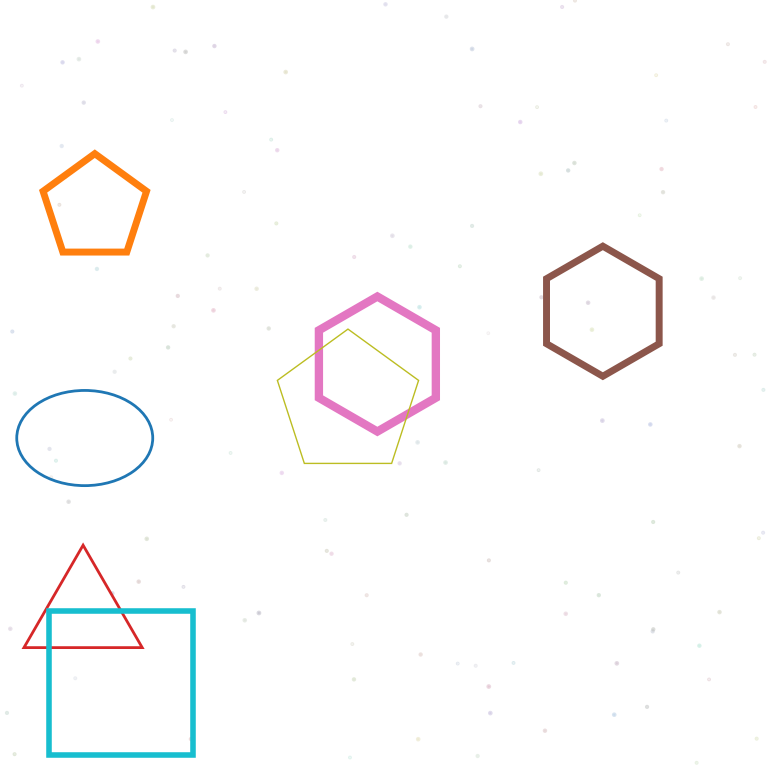[{"shape": "oval", "thickness": 1, "radius": 0.44, "center": [0.11, 0.431]}, {"shape": "pentagon", "thickness": 2.5, "radius": 0.35, "center": [0.123, 0.73]}, {"shape": "triangle", "thickness": 1, "radius": 0.44, "center": [0.108, 0.203]}, {"shape": "hexagon", "thickness": 2.5, "radius": 0.42, "center": [0.783, 0.596]}, {"shape": "hexagon", "thickness": 3, "radius": 0.44, "center": [0.49, 0.527]}, {"shape": "pentagon", "thickness": 0.5, "radius": 0.48, "center": [0.452, 0.476]}, {"shape": "square", "thickness": 2, "radius": 0.47, "center": [0.157, 0.113]}]